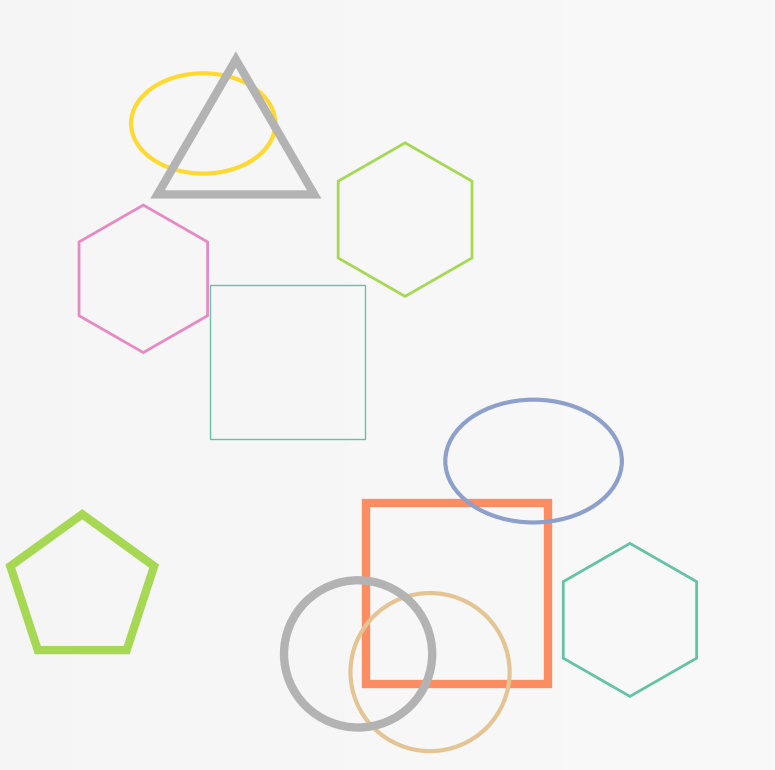[{"shape": "hexagon", "thickness": 1, "radius": 0.5, "center": [0.813, 0.195]}, {"shape": "square", "thickness": 0.5, "radius": 0.5, "center": [0.371, 0.53]}, {"shape": "square", "thickness": 3, "radius": 0.59, "center": [0.589, 0.229]}, {"shape": "oval", "thickness": 1.5, "radius": 0.57, "center": [0.688, 0.401]}, {"shape": "hexagon", "thickness": 1, "radius": 0.48, "center": [0.185, 0.638]}, {"shape": "hexagon", "thickness": 1, "radius": 0.5, "center": [0.523, 0.715]}, {"shape": "pentagon", "thickness": 3, "radius": 0.49, "center": [0.106, 0.235]}, {"shape": "oval", "thickness": 1.5, "radius": 0.47, "center": [0.262, 0.84]}, {"shape": "circle", "thickness": 1.5, "radius": 0.51, "center": [0.555, 0.127]}, {"shape": "circle", "thickness": 3, "radius": 0.48, "center": [0.462, 0.151]}, {"shape": "triangle", "thickness": 3, "radius": 0.58, "center": [0.304, 0.806]}]